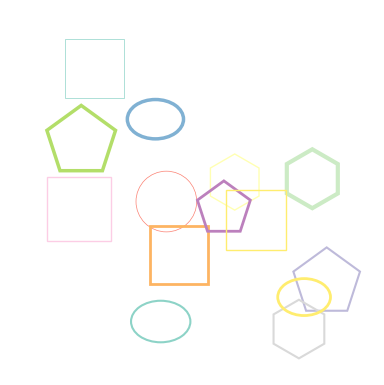[{"shape": "square", "thickness": 0.5, "radius": 0.39, "center": [0.245, 0.821]}, {"shape": "oval", "thickness": 1.5, "radius": 0.39, "center": [0.417, 0.165]}, {"shape": "hexagon", "thickness": 1, "radius": 0.36, "center": [0.61, 0.527]}, {"shape": "pentagon", "thickness": 1.5, "radius": 0.45, "center": [0.849, 0.266]}, {"shape": "circle", "thickness": 0.5, "radius": 0.39, "center": [0.432, 0.477]}, {"shape": "oval", "thickness": 2.5, "radius": 0.36, "center": [0.404, 0.69]}, {"shape": "square", "thickness": 2, "radius": 0.38, "center": [0.466, 0.338]}, {"shape": "pentagon", "thickness": 2.5, "radius": 0.47, "center": [0.211, 0.632]}, {"shape": "square", "thickness": 1, "radius": 0.42, "center": [0.204, 0.458]}, {"shape": "hexagon", "thickness": 1.5, "radius": 0.38, "center": [0.776, 0.145]}, {"shape": "pentagon", "thickness": 2, "radius": 0.36, "center": [0.581, 0.458]}, {"shape": "hexagon", "thickness": 3, "radius": 0.38, "center": [0.811, 0.536]}, {"shape": "square", "thickness": 1, "radius": 0.39, "center": [0.664, 0.429]}, {"shape": "oval", "thickness": 2, "radius": 0.34, "center": [0.79, 0.228]}]